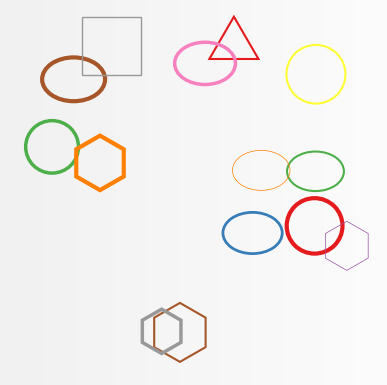[{"shape": "triangle", "thickness": 1.5, "radius": 0.37, "center": [0.604, 0.883]}, {"shape": "circle", "thickness": 3, "radius": 0.36, "center": [0.812, 0.413]}, {"shape": "oval", "thickness": 2, "radius": 0.38, "center": [0.652, 0.395]}, {"shape": "oval", "thickness": 1.5, "radius": 0.37, "center": [0.814, 0.555]}, {"shape": "circle", "thickness": 2.5, "radius": 0.34, "center": [0.134, 0.619]}, {"shape": "hexagon", "thickness": 0.5, "radius": 0.32, "center": [0.895, 0.362]}, {"shape": "oval", "thickness": 0.5, "radius": 0.37, "center": [0.674, 0.558]}, {"shape": "hexagon", "thickness": 3, "radius": 0.35, "center": [0.258, 0.577]}, {"shape": "circle", "thickness": 1.5, "radius": 0.38, "center": [0.815, 0.807]}, {"shape": "oval", "thickness": 3, "radius": 0.41, "center": [0.19, 0.794]}, {"shape": "hexagon", "thickness": 1.5, "radius": 0.38, "center": [0.464, 0.137]}, {"shape": "oval", "thickness": 2.5, "radius": 0.39, "center": [0.529, 0.835]}, {"shape": "square", "thickness": 1, "radius": 0.38, "center": [0.288, 0.882]}, {"shape": "hexagon", "thickness": 2.5, "radius": 0.29, "center": [0.417, 0.139]}]